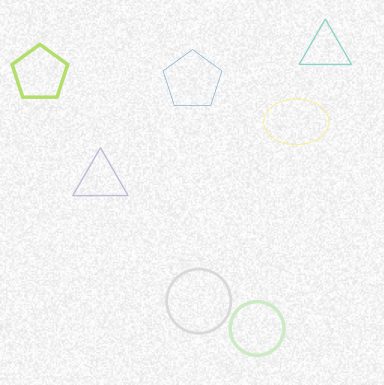[{"shape": "triangle", "thickness": 1, "radius": 0.39, "center": [0.845, 0.872]}, {"shape": "triangle", "thickness": 1, "radius": 0.42, "center": [0.261, 0.533]}, {"shape": "pentagon", "thickness": 0.5, "radius": 0.4, "center": [0.5, 0.791]}, {"shape": "pentagon", "thickness": 2.5, "radius": 0.38, "center": [0.104, 0.809]}, {"shape": "circle", "thickness": 2, "radius": 0.42, "center": [0.516, 0.218]}, {"shape": "circle", "thickness": 2.5, "radius": 0.35, "center": [0.668, 0.147]}, {"shape": "oval", "thickness": 0.5, "radius": 0.42, "center": [0.77, 0.684]}]